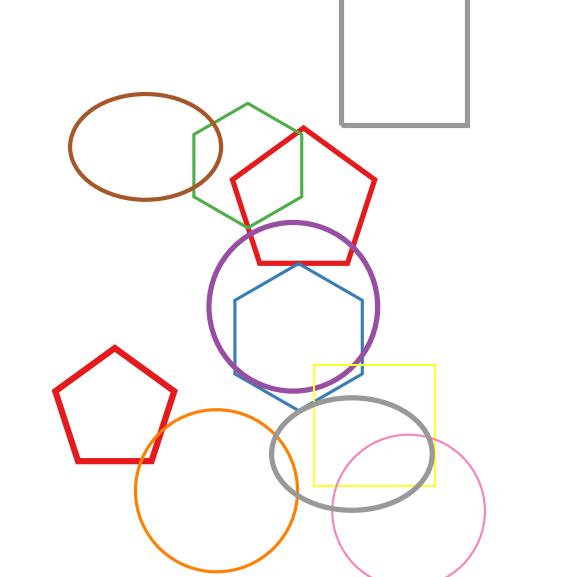[{"shape": "pentagon", "thickness": 3, "radius": 0.54, "center": [0.199, 0.288]}, {"shape": "pentagon", "thickness": 2.5, "radius": 0.65, "center": [0.526, 0.648]}, {"shape": "hexagon", "thickness": 1.5, "radius": 0.64, "center": [0.517, 0.415]}, {"shape": "hexagon", "thickness": 1.5, "radius": 0.54, "center": [0.429, 0.712]}, {"shape": "circle", "thickness": 2.5, "radius": 0.73, "center": [0.508, 0.468]}, {"shape": "circle", "thickness": 1.5, "radius": 0.7, "center": [0.375, 0.149]}, {"shape": "square", "thickness": 1, "radius": 0.52, "center": [0.648, 0.262]}, {"shape": "oval", "thickness": 2, "radius": 0.65, "center": [0.252, 0.745]}, {"shape": "circle", "thickness": 1, "radius": 0.66, "center": [0.708, 0.114]}, {"shape": "square", "thickness": 2.5, "radius": 0.55, "center": [0.699, 0.892]}, {"shape": "oval", "thickness": 2.5, "radius": 0.7, "center": [0.609, 0.213]}]